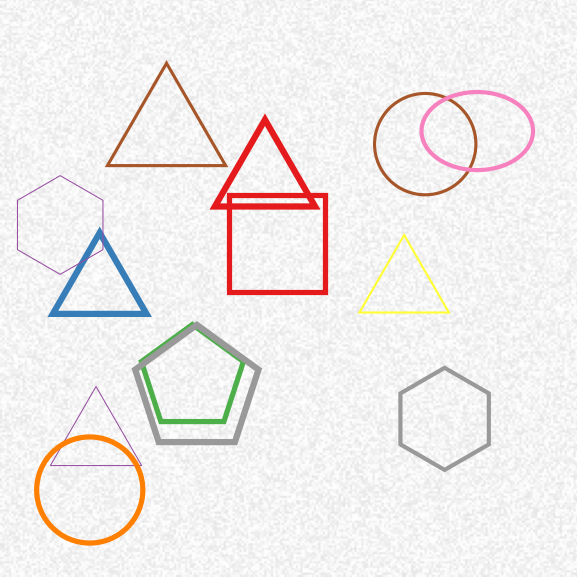[{"shape": "triangle", "thickness": 3, "radius": 0.5, "center": [0.459, 0.692]}, {"shape": "square", "thickness": 2.5, "radius": 0.42, "center": [0.479, 0.577]}, {"shape": "triangle", "thickness": 3, "radius": 0.47, "center": [0.173, 0.502]}, {"shape": "pentagon", "thickness": 2.5, "radius": 0.46, "center": [0.333, 0.344]}, {"shape": "hexagon", "thickness": 0.5, "radius": 0.43, "center": [0.104, 0.61]}, {"shape": "triangle", "thickness": 0.5, "radius": 0.46, "center": [0.166, 0.239]}, {"shape": "circle", "thickness": 2.5, "radius": 0.46, "center": [0.155, 0.151]}, {"shape": "triangle", "thickness": 1, "radius": 0.45, "center": [0.7, 0.503]}, {"shape": "circle", "thickness": 1.5, "radius": 0.44, "center": [0.736, 0.75]}, {"shape": "triangle", "thickness": 1.5, "radius": 0.59, "center": [0.288, 0.771]}, {"shape": "oval", "thickness": 2, "radius": 0.48, "center": [0.826, 0.772]}, {"shape": "pentagon", "thickness": 3, "radius": 0.56, "center": [0.341, 0.324]}, {"shape": "hexagon", "thickness": 2, "radius": 0.44, "center": [0.77, 0.274]}]